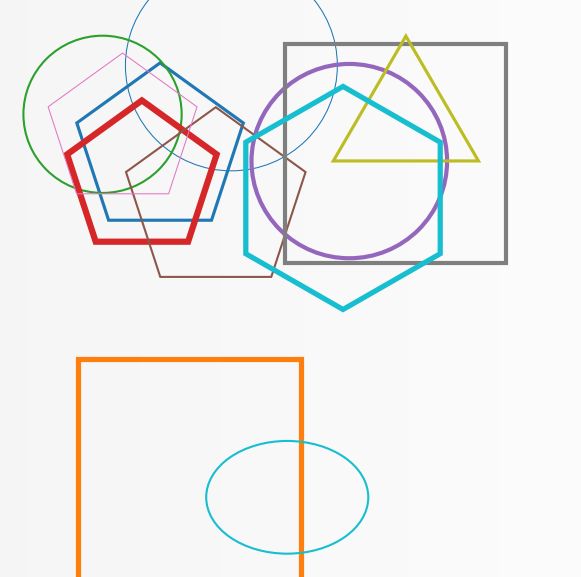[{"shape": "pentagon", "thickness": 1.5, "radius": 0.75, "center": [0.275, 0.74]}, {"shape": "circle", "thickness": 0.5, "radius": 0.91, "center": [0.398, 0.886]}, {"shape": "square", "thickness": 2.5, "radius": 0.96, "center": [0.326, 0.186]}, {"shape": "circle", "thickness": 1, "radius": 0.68, "center": [0.176, 0.801]}, {"shape": "pentagon", "thickness": 3, "radius": 0.68, "center": [0.244, 0.69]}, {"shape": "circle", "thickness": 2, "radius": 0.84, "center": [0.601, 0.72]}, {"shape": "pentagon", "thickness": 1, "radius": 0.81, "center": [0.371, 0.651]}, {"shape": "pentagon", "thickness": 0.5, "radius": 0.67, "center": [0.211, 0.773]}, {"shape": "square", "thickness": 2, "radius": 0.95, "center": [0.68, 0.734]}, {"shape": "triangle", "thickness": 1.5, "radius": 0.72, "center": [0.698, 0.793]}, {"shape": "oval", "thickness": 1, "radius": 0.7, "center": [0.494, 0.138]}, {"shape": "hexagon", "thickness": 2.5, "radius": 0.97, "center": [0.59, 0.656]}]